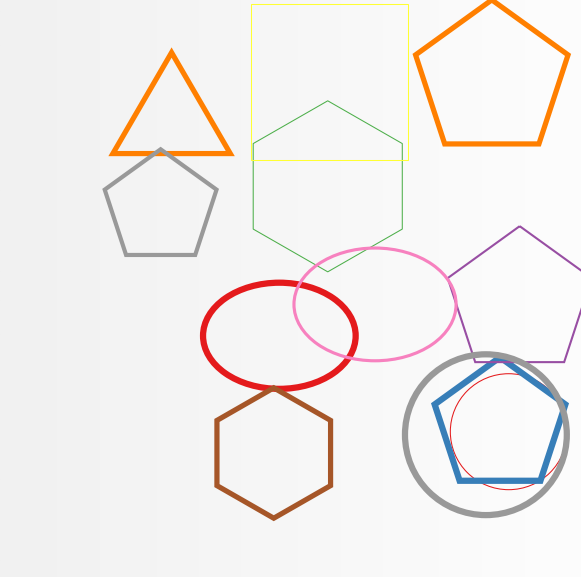[{"shape": "circle", "thickness": 0.5, "radius": 0.5, "center": [0.875, 0.252]}, {"shape": "oval", "thickness": 3, "radius": 0.66, "center": [0.481, 0.418]}, {"shape": "pentagon", "thickness": 3, "radius": 0.59, "center": [0.86, 0.262]}, {"shape": "hexagon", "thickness": 0.5, "radius": 0.74, "center": [0.564, 0.677]}, {"shape": "pentagon", "thickness": 1, "radius": 0.65, "center": [0.894, 0.477]}, {"shape": "pentagon", "thickness": 2.5, "radius": 0.69, "center": [0.846, 0.861]}, {"shape": "triangle", "thickness": 2.5, "radius": 0.58, "center": [0.295, 0.792]}, {"shape": "square", "thickness": 0.5, "radius": 0.67, "center": [0.567, 0.857]}, {"shape": "hexagon", "thickness": 2.5, "radius": 0.56, "center": [0.471, 0.215]}, {"shape": "oval", "thickness": 1.5, "radius": 0.7, "center": [0.645, 0.472]}, {"shape": "circle", "thickness": 3, "radius": 0.7, "center": [0.836, 0.246]}, {"shape": "pentagon", "thickness": 2, "radius": 0.51, "center": [0.276, 0.639]}]